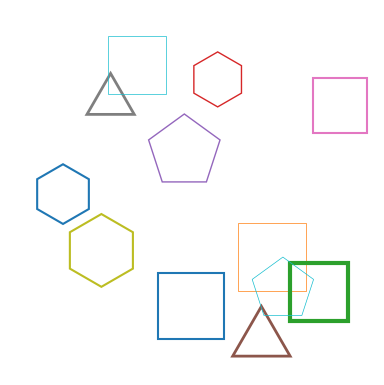[{"shape": "square", "thickness": 1.5, "radius": 0.43, "center": [0.496, 0.204]}, {"shape": "hexagon", "thickness": 1.5, "radius": 0.39, "center": [0.164, 0.496]}, {"shape": "square", "thickness": 0.5, "radius": 0.44, "center": [0.705, 0.331]}, {"shape": "square", "thickness": 3, "radius": 0.38, "center": [0.829, 0.241]}, {"shape": "hexagon", "thickness": 1, "radius": 0.36, "center": [0.565, 0.794]}, {"shape": "pentagon", "thickness": 1, "radius": 0.49, "center": [0.479, 0.606]}, {"shape": "triangle", "thickness": 2, "radius": 0.43, "center": [0.679, 0.118]}, {"shape": "square", "thickness": 1.5, "radius": 0.35, "center": [0.883, 0.726]}, {"shape": "triangle", "thickness": 2, "radius": 0.35, "center": [0.287, 0.738]}, {"shape": "hexagon", "thickness": 1.5, "radius": 0.47, "center": [0.263, 0.35]}, {"shape": "pentagon", "thickness": 0.5, "radius": 0.42, "center": [0.735, 0.248]}, {"shape": "square", "thickness": 0.5, "radius": 0.38, "center": [0.356, 0.832]}]